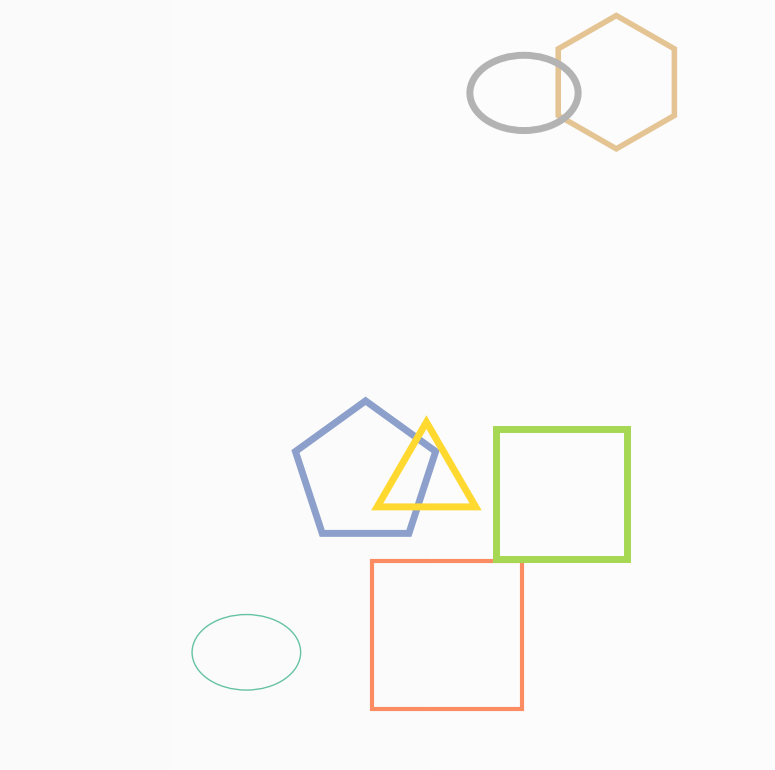[{"shape": "oval", "thickness": 0.5, "radius": 0.35, "center": [0.318, 0.153]}, {"shape": "square", "thickness": 1.5, "radius": 0.48, "center": [0.577, 0.175]}, {"shape": "pentagon", "thickness": 2.5, "radius": 0.48, "center": [0.472, 0.384]}, {"shape": "square", "thickness": 2.5, "radius": 0.42, "center": [0.724, 0.359]}, {"shape": "triangle", "thickness": 2.5, "radius": 0.37, "center": [0.55, 0.378]}, {"shape": "hexagon", "thickness": 2, "radius": 0.43, "center": [0.795, 0.893]}, {"shape": "oval", "thickness": 2.5, "radius": 0.35, "center": [0.676, 0.879]}]